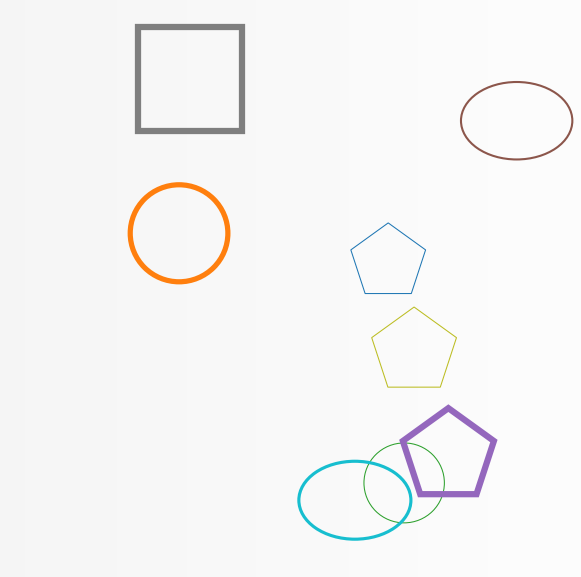[{"shape": "pentagon", "thickness": 0.5, "radius": 0.34, "center": [0.668, 0.546]}, {"shape": "circle", "thickness": 2.5, "radius": 0.42, "center": [0.308, 0.595]}, {"shape": "circle", "thickness": 0.5, "radius": 0.35, "center": [0.695, 0.163]}, {"shape": "pentagon", "thickness": 3, "radius": 0.41, "center": [0.771, 0.21]}, {"shape": "oval", "thickness": 1, "radius": 0.48, "center": [0.889, 0.79]}, {"shape": "square", "thickness": 3, "radius": 0.45, "center": [0.326, 0.863]}, {"shape": "pentagon", "thickness": 0.5, "radius": 0.38, "center": [0.712, 0.391]}, {"shape": "oval", "thickness": 1.5, "radius": 0.48, "center": [0.611, 0.133]}]